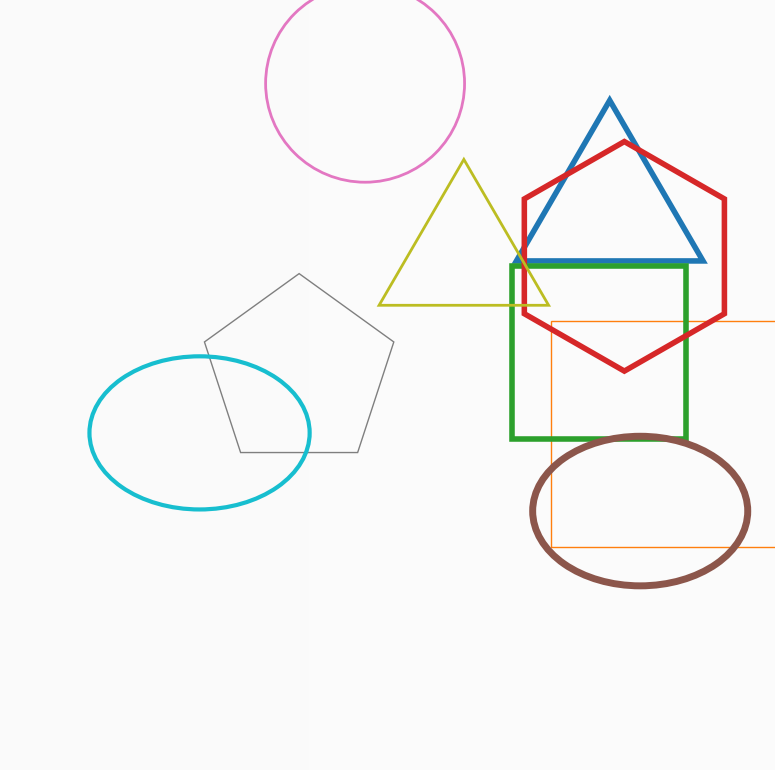[{"shape": "triangle", "thickness": 2, "radius": 0.7, "center": [0.787, 0.731]}, {"shape": "square", "thickness": 0.5, "radius": 0.73, "center": [0.858, 0.437]}, {"shape": "square", "thickness": 2, "radius": 0.56, "center": [0.773, 0.543]}, {"shape": "hexagon", "thickness": 2, "radius": 0.75, "center": [0.806, 0.667]}, {"shape": "oval", "thickness": 2.5, "radius": 0.69, "center": [0.826, 0.336]}, {"shape": "circle", "thickness": 1, "radius": 0.64, "center": [0.471, 0.892]}, {"shape": "pentagon", "thickness": 0.5, "radius": 0.64, "center": [0.386, 0.516]}, {"shape": "triangle", "thickness": 1, "radius": 0.63, "center": [0.599, 0.667]}, {"shape": "oval", "thickness": 1.5, "radius": 0.71, "center": [0.257, 0.438]}]